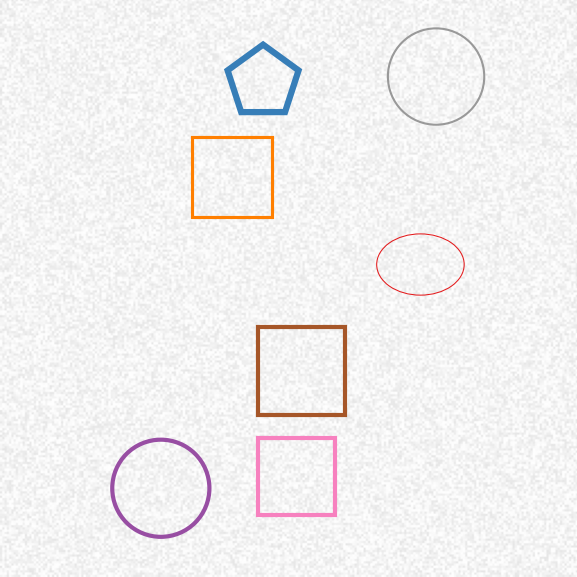[{"shape": "oval", "thickness": 0.5, "radius": 0.38, "center": [0.728, 0.541]}, {"shape": "pentagon", "thickness": 3, "radius": 0.32, "center": [0.456, 0.857]}, {"shape": "circle", "thickness": 2, "radius": 0.42, "center": [0.278, 0.154]}, {"shape": "square", "thickness": 1.5, "radius": 0.35, "center": [0.402, 0.693]}, {"shape": "square", "thickness": 2, "radius": 0.38, "center": [0.522, 0.357]}, {"shape": "square", "thickness": 2, "radius": 0.33, "center": [0.513, 0.174]}, {"shape": "circle", "thickness": 1, "radius": 0.42, "center": [0.755, 0.867]}]